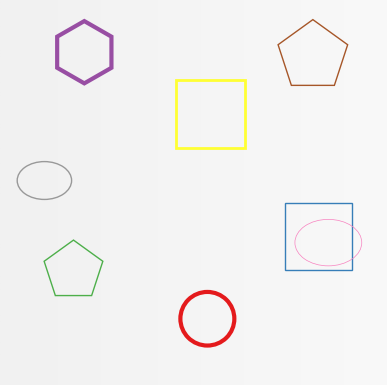[{"shape": "circle", "thickness": 3, "radius": 0.35, "center": [0.535, 0.172]}, {"shape": "square", "thickness": 1, "radius": 0.44, "center": [0.822, 0.386]}, {"shape": "pentagon", "thickness": 1, "radius": 0.4, "center": [0.19, 0.297]}, {"shape": "hexagon", "thickness": 3, "radius": 0.4, "center": [0.218, 0.864]}, {"shape": "square", "thickness": 2, "radius": 0.44, "center": [0.543, 0.703]}, {"shape": "pentagon", "thickness": 1, "radius": 0.47, "center": [0.807, 0.855]}, {"shape": "oval", "thickness": 0.5, "radius": 0.43, "center": [0.847, 0.37]}, {"shape": "oval", "thickness": 1, "radius": 0.35, "center": [0.115, 0.531]}]